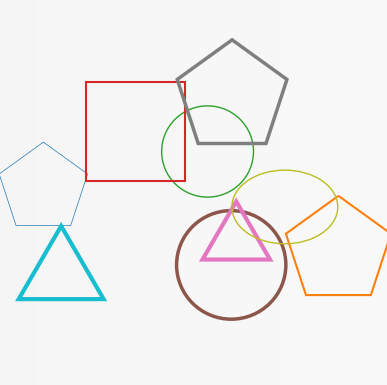[{"shape": "pentagon", "thickness": 0.5, "radius": 0.6, "center": [0.112, 0.511]}, {"shape": "pentagon", "thickness": 1.5, "radius": 0.71, "center": [0.873, 0.349]}, {"shape": "circle", "thickness": 1, "radius": 0.59, "center": [0.536, 0.607]}, {"shape": "square", "thickness": 1.5, "radius": 0.64, "center": [0.35, 0.658]}, {"shape": "circle", "thickness": 2.5, "radius": 0.7, "center": [0.597, 0.312]}, {"shape": "triangle", "thickness": 3, "radius": 0.5, "center": [0.61, 0.376]}, {"shape": "pentagon", "thickness": 2.5, "radius": 0.74, "center": [0.599, 0.748]}, {"shape": "oval", "thickness": 1, "radius": 0.68, "center": [0.735, 0.462]}, {"shape": "triangle", "thickness": 3, "radius": 0.63, "center": [0.158, 0.286]}]